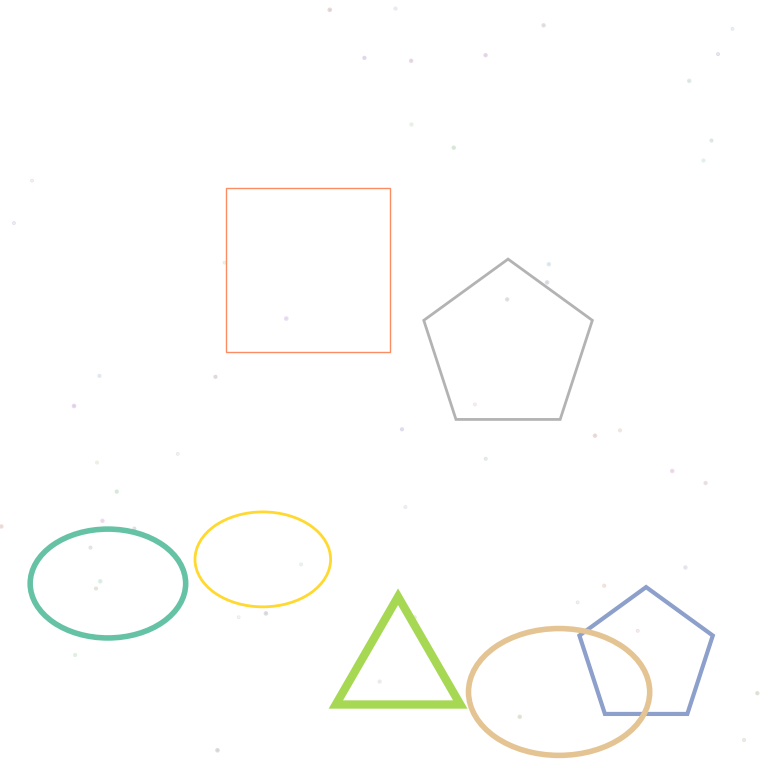[{"shape": "oval", "thickness": 2, "radius": 0.5, "center": [0.14, 0.242]}, {"shape": "square", "thickness": 0.5, "radius": 0.53, "center": [0.4, 0.649]}, {"shape": "pentagon", "thickness": 1.5, "radius": 0.46, "center": [0.839, 0.146]}, {"shape": "triangle", "thickness": 3, "radius": 0.47, "center": [0.517, 0.132]}, {"shape": "oval", "thickness": 1, "radius": 0.44, "center": [0.341, 0.274]}, {"shape": "oval", "thickness": 2, "radius": 0.59, "center": [0.726, 0.101]}, {"shape": "pentagon", "thickness": 1, "radius": 0.58, "center": [0.66, 0.548]}]